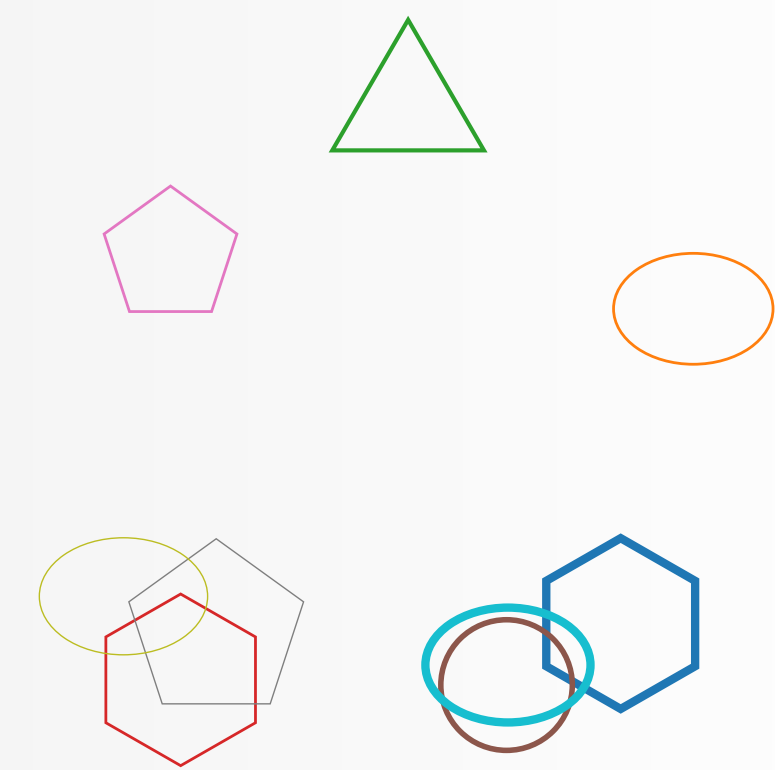[{"shape": "hexagon", "thickness": 3, "radius": 0.55, "center": [0.801, 0.19]}, {"shape": "oval", "thickness": 1, "radius": 0.51, "center": [0.895, 0.599]}, {"shape": "triangle", "thickness": 1.5, "radius": 0.56, "center": [0.527, 0.861]}, {"shape": "hexagon", "thickness": 1, "radius": 0.56, "center": [0.233, 0.117]}, {"shape": "circle", "thickness": 2, "radius": 0.42, "center": [0.654, 0.11]}, {"shape": "pentagon", "thickness": 1, "radius": 0.45, "center": [0.22, 0.668]}, {"shape": "pentagon", "thickness": 0.5, "radius": 0.59, "center": [0.279, 0.182]}, {"shape": "oval", "thickness": 0.5, "radius": 0.54, "center": [0.159, 0.226]}, {"shape": "oval", "thickness": 3, "radius": 0.53, "center": [0.655, 0.136]}]